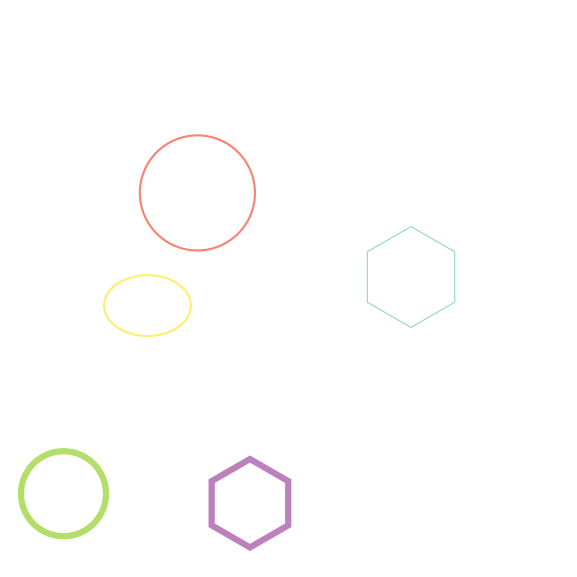[{"shape": "hexagon", "thickness": 0.5, "radius": 0.44, "center": [0.712, 0.519]}, {"shape": "circle", "thickness": 1, "radius": 0.5, "center": [0.342, 0.665]}, {"shape": "circle", "thickness": 3, "radius": 0.37, "center": [0.11, 0.144]}, {"shape": "hexagon", "thickness": 3, "radius": 0.38, "center": [0.433, 0.128]}, {"shape": "oval", "thickness": 1, "radius": 0.38, "center": [0.255, 0.47]}]